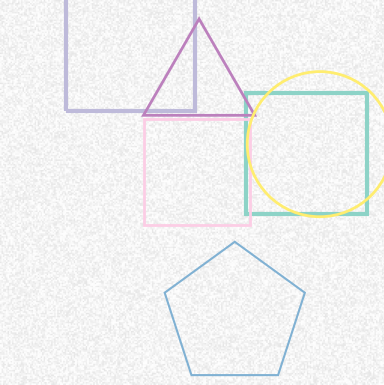[{"shape": "square", "thickness": 3, "radius": 0.79, "center": [0.797, 0.601]}, {"shape": "square", "thickness": 3, "radius": 0.84, "center": [0.339, 0.88]}, {"shape": "pentagon", "thickness": 1.5, "radius": 0.96, "center": [0.61, 0.181]}, {"shape": "square", "thickness": 2, "radius": 0.69, "center": [0.512, 0.552]}, {"shape": "triangle", "thickness": 2, "radius": 0.83, "center": [0.517, 0.784]}, {"shape": "circle", "thickness": 2, "radius": 0.94, "center": [0.831, 0.626]}]